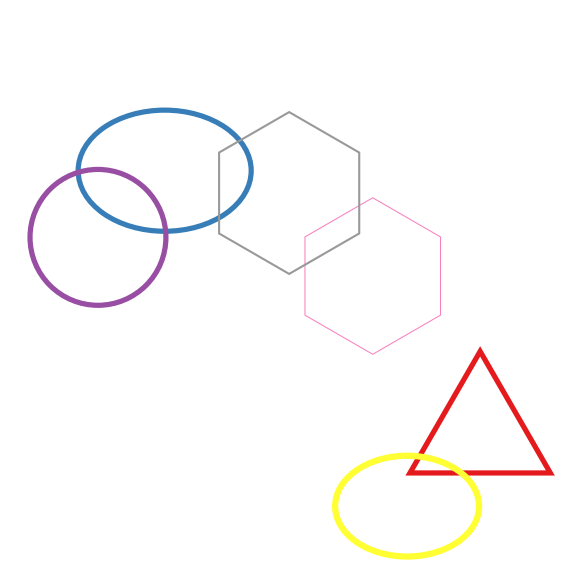[{"shape": "triangle", "thickness": 2.5, "radius": 0.7, "center": [0.831, 0.25]}, {"shape": "oval", "thickness": 2.5, "radius": 0.75, "center": [0.285, 0.704]}, {"shape": "circle", "thickness": 2.5, "radius": 0.59, "center": [0.17, 0.588]}, {"shape": "oval", "thickness": 3, "radius": 0.62, "center": [0.705, 0.123]}, {"shape": "hexagon", "thickness": 0.5, "radius": 0.68, "center": [0.645, 0.521]}, {"shape": "hexagon", "thickness": 1, "radius": 0.7, "center": [0.501, 0.665]}]